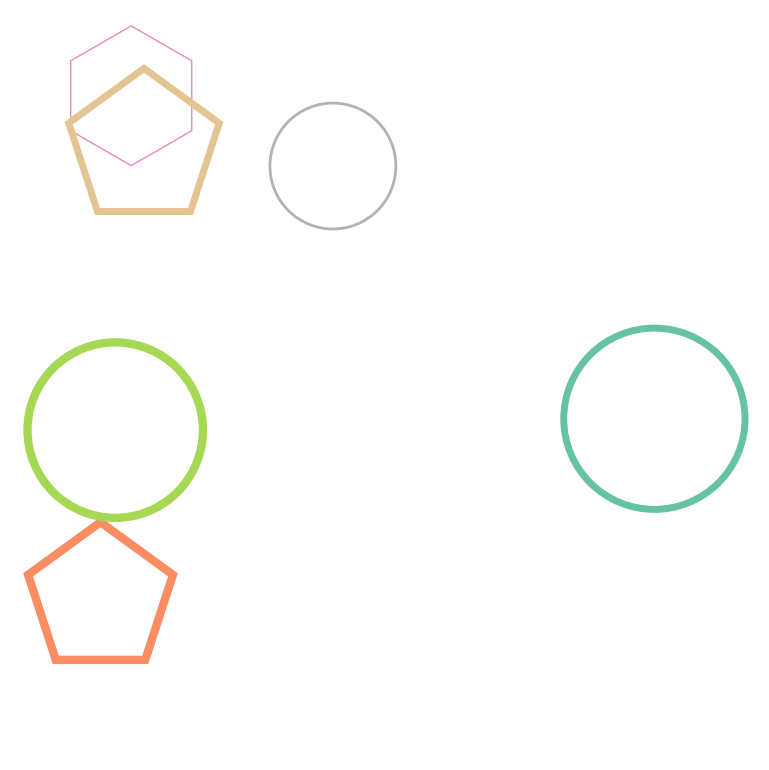[{"shape": "circle", "thickness": 2.5, "radius": 0.59, "center": [0.85, 0.456]}, {"shape": "pentagon", "thickness": 3, "radius": 0.49, "center": [0.131, 0.223]}, {"shape": "hexagon", "thickness": 0.5, "radius": 0.45, "center": [0.17, 0.876]}, {"shape": "circle", "thickness": 3, "radius": 0.57, "center": [0.15, 0.441]}, {"shape": "pentagon", "thickness": 2.5, "radius": 0.51, "center": [0.187, 0.808]}, {"shape": "circle", "thickness": 1, "radius": 0.41, "center": [0.432, 0.784]}]